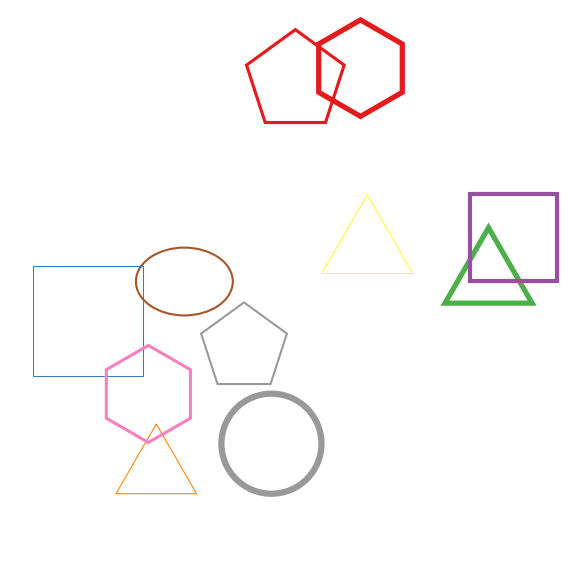[{"shape": "pentagon", "thickness": 1.5, "radius": 0.44, "center": [0.511, 0.859]}, {"shape": "hexagon", "thickness": 2.5, "radius": 0.42, "center": [0.624, 0.881]}, {"shape": "square", "thickness": 0.5, "radius": 0.47, "center": [0.152, 0.443]}, {"shape": "triangle", "thickness": 2.5, "radius": 0.44, "center": [0.846, 0.518]}, {"shape": "square", "thickness": 2, "radius": 0.38, "center": [0.889, 0.588]}, {"shape": "triangle", "thickness": 0.5, "radius": 0.4, "center": [0.271, 0.184]}, {"shape": "triangle", "thickness": 0.5, "radius": 0.46, "center": [0.636, 0.571]}, {"shape": "oval", "thickness": 1, "radius": 0.42, "center": [0.319, 0.512]}, {"shape": "hexagon", "thickness": 1.5, "radius": 0.42, "center": [0.257, 0.317]}, {"shape": "pentagon", "thickness": 1, "radius": 0.39, "center": [0.423, 0.397]}, {"shape": "circle", "thickness": 3, "radius": 0.43, "center": [0.47, 0.231]}]